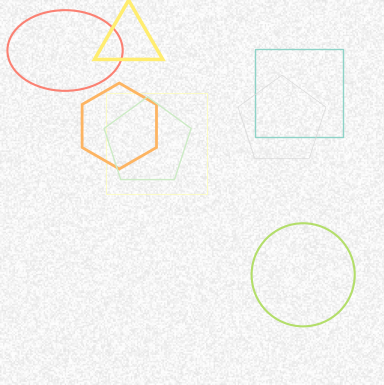[{"shape": "square", "thickness": 1, "radius": 0.57, "center": [0.776, 0.759]}, {"shape": "square", "thickness": 0.5, "radius": 0.66, "center": [0.406, 0.628]}, {"shape": "oval", "thickness": 1.5, "radius": 0.75, "center": [0.169, 0.869]}, {"shape": "hexagon", "thickness": 2, "radius": 0.56, "center": [0.31, 0.673]}, {"shape": "circle", "thickness": 1.5, "radius": 0.67, "center": [0.787, 0.286]}, {"shape": "pentagon", "thickness": 0.5, "radius": 0.6, "center": [0.732, 0.685]}, {"shape": "pentagon", "thickness": 1, "radius": 0.59, "center": [0.383, 0.63]}, {"shape": "triangle", "thickness": 2.5, "radius": 0.51, "center": [0.334, 0.897]}]